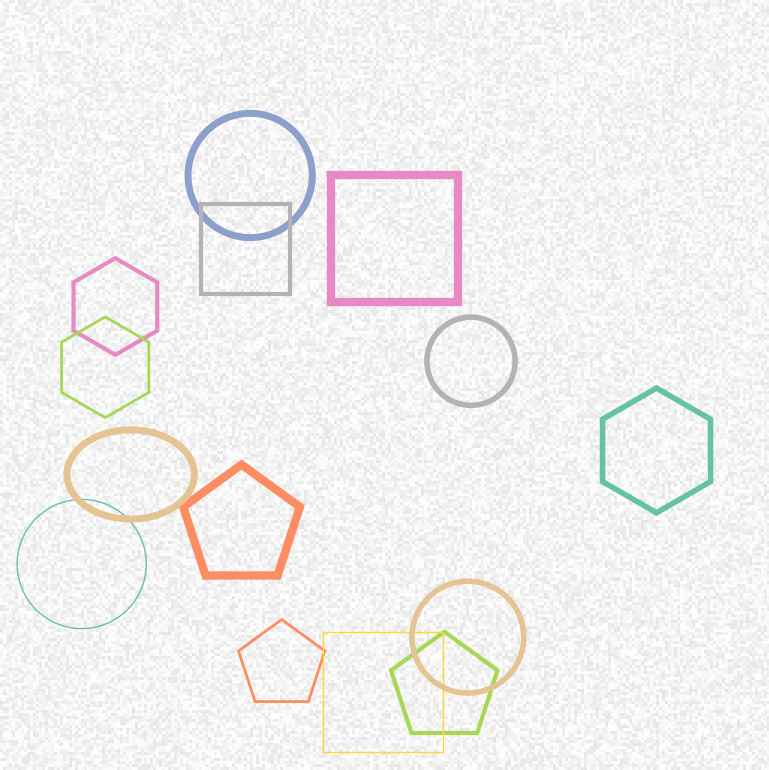[{"shape": "circle", "thickness": 0.5, "radius": 0.42, "center": [0.106, 0.268]}, {"shape": "hexagon", "thickness": 2, "radius": 0.4, "center": [0.853, 0.415]}, {"shape": "pentagon", "thickness": 1, "radius": 0.29, "center": [0.366, 0.137]}, {"shape": "pentagon", "thickness": 3, "radius": 0.4, "center": [0.314, 0.317]}, {"shape": "circle", "thickness": 2.5, "radius": 0.4, "center": [0.325, 0.772]}, {"shape": "square", "thickness": 3, "radius": 0.41, "center": [0.512, 0.69]}, {"shape": "hexagon", "thickness": 1.5, "radius": 0.31, "center": [0.15, 0.602]}, {"shape": "hexagon", "thickness": 1, "radius": 0.33, "center": [0.137, 0.523]}, {"shape": "pentagon", "thickness": 1.5, "radius": 0.36, "center": [0.577, 0.107]}, {"shape": "square", "thickness": 0.5, "radius": 0.39, "center": [0.498, 0.101]}, {"shape": "circle", "thickness": 2, "radius": 0.36, "center": [0.608, 0.173]}, {"shape": "oval", "thickness": 2.5, "radius": 0.41, "center": [0.17, 0.384]}, {"shape": "square", "thickness": 1.5, "radius": 0.29, "center": [0.319, 0.677]}, {"shape": "circle", "thickness": 2, "radius": 0.29, "center": [0.612, 0.531]}]